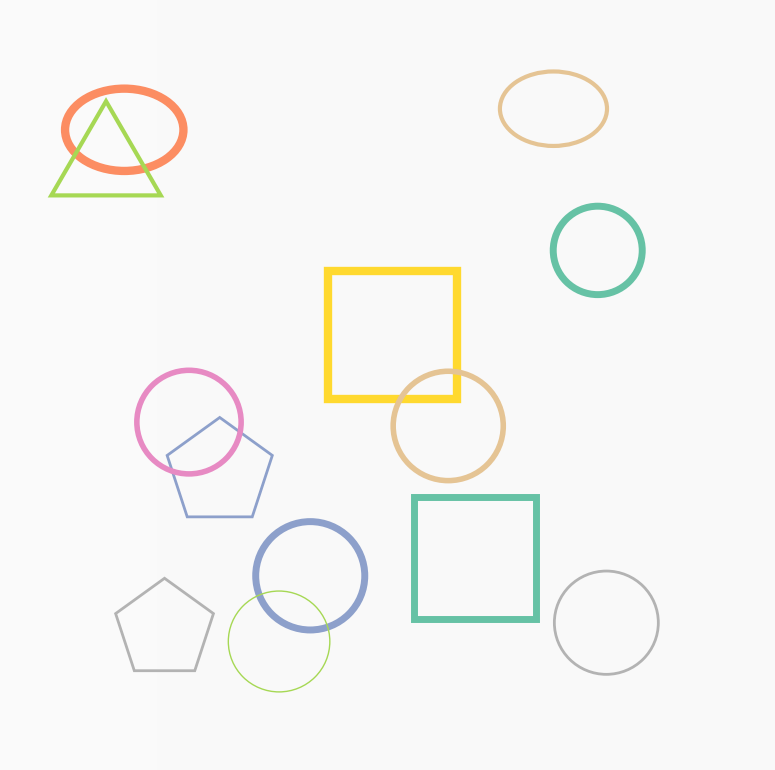[{"shape": "circle", "thickness": 2.5, "radius": 0.29, "center": [0.771, 0.675]}, {"shape": "square", "thickness": 2.5, "radius": 0.4, "center": [0.613, 0.275]}, {"shape": "oval", "thickness": 3, "radius": 0.38, "center": [0.16, 0.831]}, {"shape": "circle", "thickness": 2.5, "radius": 0.35, "center": [0.4, 0.252]}, {"shape": "pentagon", "thickness": 1, "radius": 0.36, "center": [0.284, 0.386]}, {"shape": "circle", "thickness": 2, "radius": 0.34, "center": [0.244, 0.452]}, {"shape": "triangle", "thickness": 1.5, "radius": 0.41, "center": [0.137, 0.787]}, {"shape": "circle", "thickness": 0.5, "radius": 0.33, "center": [0.36, 0.167]}, {"shape": "square", "thickness": 3, "radius": 0.42, "center": [0.507, 0.565]}, {"shape": "oval", "thickness": 1.5, "radius": 0.35, "center": [0.714, 0.859]}, {"shape": "circle", "thickness": 2, "radius": 0.36, "center": [0.578, 0.447]}, {"shape": "pentagon", "thickness": 1, "radius": 0.33, "center": [0.212, 0.183]}, {"shape": "circle", "thickness": 1, "radius": 0.34, "center": [0.782, 0.191]}]